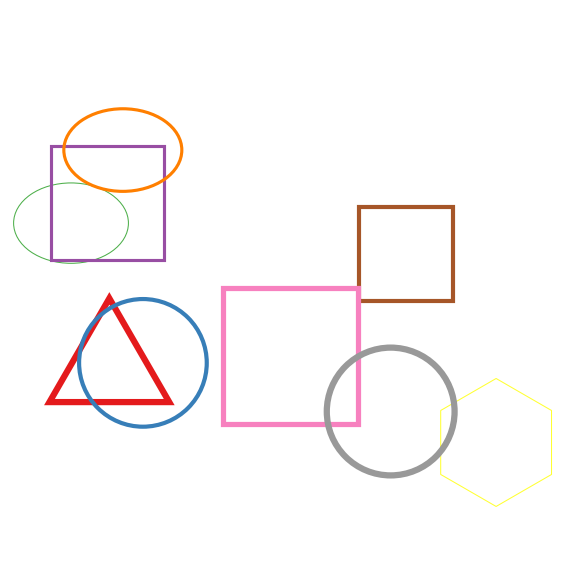[{"shape": "triangle", "thickness": 3, "radius": 0.6, "center": [0.189, 0.363]}, {"shape": "circle", "thickness": 2, "radius": 0.55, "center": [0.247, 0.371]}, {"shape": "oval", "thickness": 0.5, "radius": 0.5, "center": [0.123, 0.613]}, {"shape": "square", "thickness": 1.5, "radius": 0.49, "center": [0.186, 0.648]}, {"shape": "oval", "thickness": 1.5, "radius": 0.51, "center": [0.213, 0.739]}, {"shape": "hexagon", "thickness": 0.5, "radius": 0.55, "center": [0.859, 0.233]}, {"shape": "square", "thickness": 2, "radius": 0.41, "center": [0.703, 0.56]}, {"shape": "square", "thickness": 2.5, "radius": 0.59, "center": [0.503, 0.383]}, {"shape": "circle", "thickness": 3, "radius": 0.55, "center": [0.677, 0.287]}]